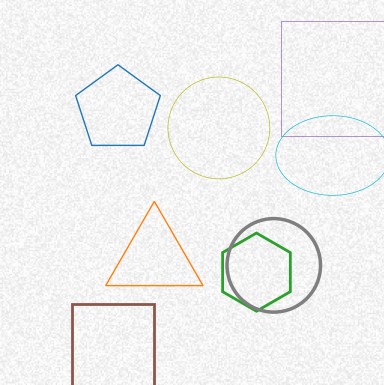[{"shape": "pentagon", "thickness": 1, "radius": 0.58, "center": [0.306, 0.716]}, {"shape": "triangle", "thickness": 1, "radius": 0.73, "center": [0.401, 0.331]}, {"shape": "hexagon", "thickness": 2, "radius": 0.51, "center": [0.666, 0.293]}, {"shape": "square", "thickness": 0.5, "radius": 0.75, "center": [0.879, 0.795]}, {"shape": "square", "thickness": 2, "radius": 0.53, "center": [0.293, 0.105]}, {"shape": "circle", "thickness": 2.5, "radius": 0.61, "center": [0.711, 0.311]}, {"shape": "circle", "thickness": 0.5, "radius": 0.66, "center": [0.568, 0.668]}, {"shape": "oval", "thickness": 0.5, "radius": 0.74, "center": [0.864, 0.596]}]